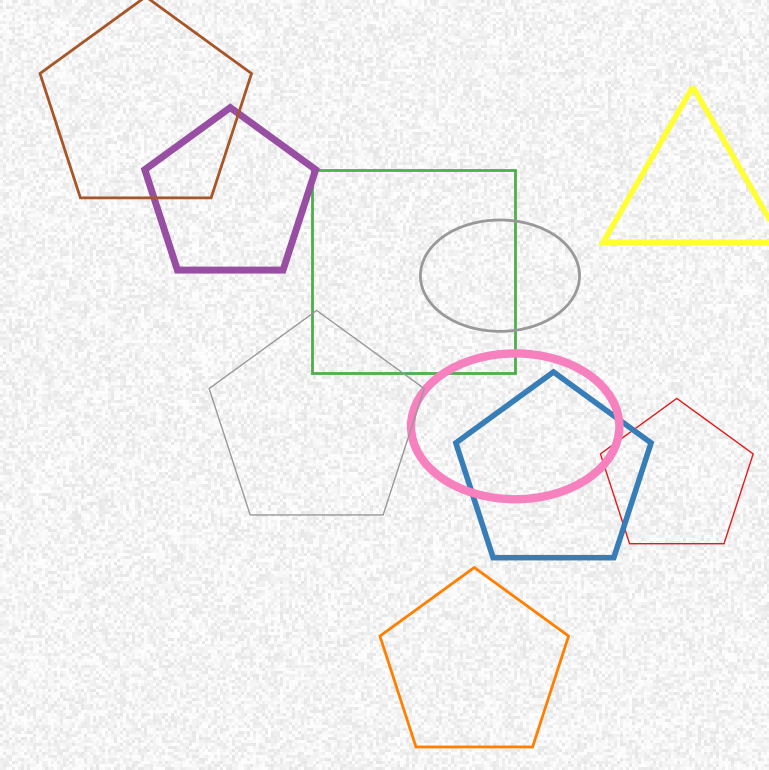[{"shape": "pentagon", "thickness": 0.5, "radius": 0.52, "center": [0.879, 0.378]}, {"shape": "pentagon", "thickness": 2, "radius": 0.67, "center": [0.719, 0.384]}, {"shape": "square", "thickness": 1, "radius": 0.66, "center": [0.537, 0.647]}, {"shape": "pentagon", "thickness": 2.5, "radius": 0.58, "center": [0.299, 0.744]}, {"shape": "pentagon", "thickness": 1, "radius": 0.64, "center": [0.616, 0.134]}, {"shape": "triangle", "thickness": 2, "radius": 0.67, "center": [0.9, 0.753]}, {"shape": "pentagon", "thickness": 1, "radius": 0.72, "center": [0.189, 0.86]}, {"shape": "oval", "thickness": 3, "radius": 0.68, "center": [0.669, 0.446]}, {"shape": "oval", "thickness": 1, "radius": 0.52, "center": [0.649, 0.642]}, {"shape": "pentagon", "thickness": 0.5, "radius": 0.73, "center": [0.411, 0.45]}]